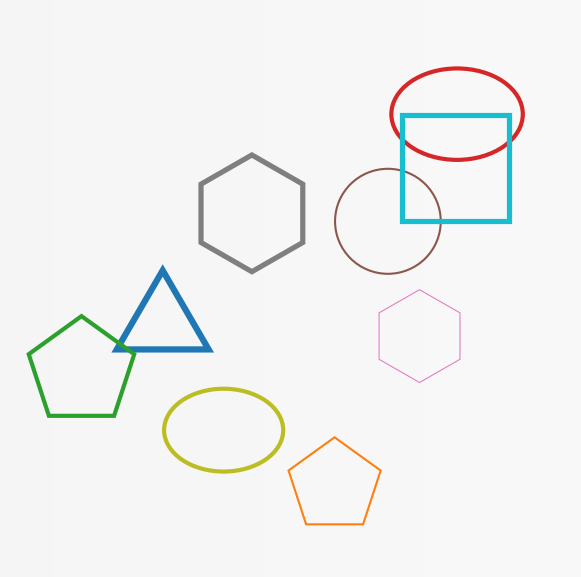[{"shape": "triangle", "thickness": 3, "radius": 0.46, "center": [0.28, 0.44]}, {"shape": "pentagon", "thickness": 1, "radius": 0.42, "center": [0.576, 0.159]}, {"shape": "pentagon", "thickness": 2, "radius": 0.48, "center": [0.14, 0.356]}, {"shape": "oval", "thickness": 2, "radius": 0.57, "center": [0.786, 0.801]}, {"shape": "circle", "thickness": 1, "radius": 0.45, "center": [0.667, 0.616]}, {"shape": "hexagon", "thickness": 0.5, "radius": 0.4, "center": [0.722, 0.417]}, {"shape": "hexagon", "thickness": 2.5, "radius": 0.51, "center": [0.433, 0.63]}, {"shape": "oval", "thickness": 2, "radius": 0.51, "center": [0.385, 0.254]}, {"shape": "square", "thickness": 2.5, "radius": 0.46, "center": [0.784, 0.708]}]